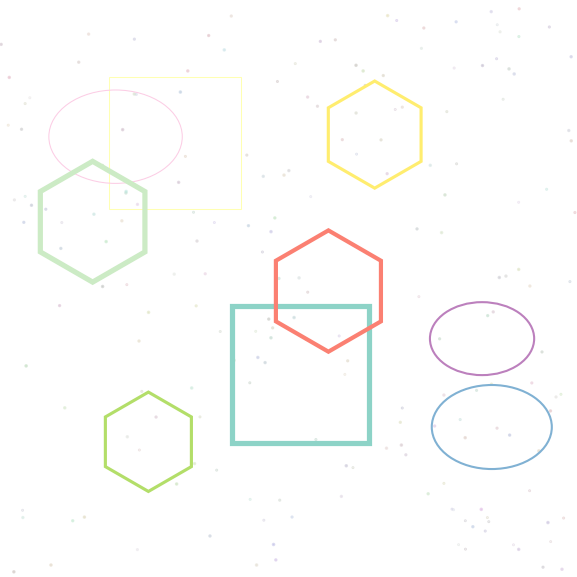[{"shape": "square", "thickness": 2.5, "radius": 0.6, "center": [0.521, 0.351]}, {"shape": "square", "thickness": 0.5, "radius": 0.57, "center": [0.304, 0.751]}, {"shape": "hexagon", "thickness": 2, "radius": 0.53, "center": [0.569, 0.495]}, {"shape": "oval", "thickness": 1, "radius": 0.52, "center": [0.852, 0.26]}, {"shape": "hexagon", "thickness": 1.5, "radius": 0.43, "center": [0.257, 0.234]}, {"shape": "oval", "thickness": 0.5, "radius": 0.58, "center": [0.2, 0.762]}, {"shape": "oval", "thickness": 1, "radius": 0.45, "center": [0.835, 0.413]}, {"shape": "hexagon", "thickness": 2.5, "radius": 0.52, "center": [0.16, 0.615]}, {"shape": "hexagon", "thickness": 1.5, "radius": 0.46, "center": [0.649, 0.766]}]